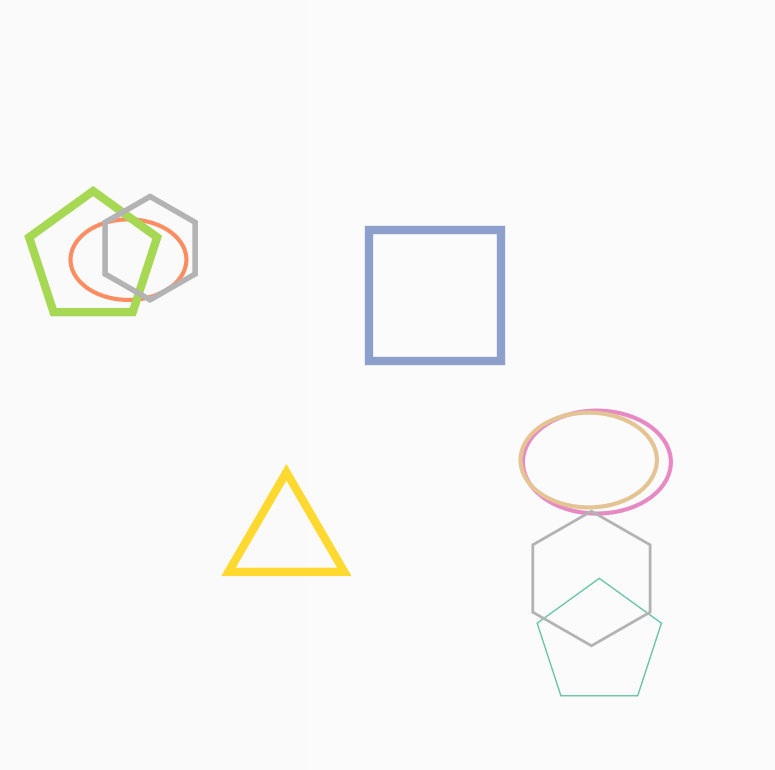[{"shape": "pentagon", "thickness": 0.5, "radius": 0.42, "center": [0.773, 0.165]}, {"shape": "oval", "thickness": 1.5, "radius": 0.37, "center": [0.166, 0.663]}, {"shape": "square", "thickness": 3, "radius": 0.43, "center": [0.562, 0.616]}, {"shape": "oval", "thickness": 1.5, "radius": 0.48, "center": [0.77, 0.4]}, {"shape": "pentagon", "thickness": 3, "radius": 0.43, "center": [0.12, 0.665]}, {"shape": "triangle", "thickness": 3, "radius": 0.43, "center": [0.37, 0.3]}, {"shape": "oval", "thickness": 1.5, "radius": 0.44, "center": [0.76, 0.403]}, {"shape": "hexagon", "thickness": 2, "radius": 0.34, "center": [0.194, 0.678]}, {"shape": "hexagon", "thickness": 1, "radius": 0.44, "center": [0.763, 0.249]}]